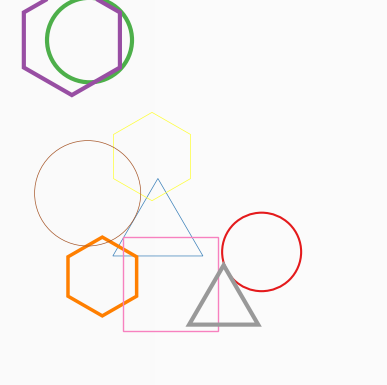[{"shape": "circle", "thickness": 1.5, "radius": 0.51, "center": [0.675, 0.346]}, {"shape": "triangle", "thickness": 0.5, "radius": 0.67, "center": [0.407, 0.402]}, {"shape": "circle", "thickness": 3, "radius": 0.55, "center": [0.231, 0.896]}, {"shape": "hexagon", "thickness": 3, "radius": 0.72, "center": [0.185, 0.896]}, {"shape": "hexagon", "thickness": 2.5, "radius": 0.51, "center": [0.264, 0.282]}, {"shape": "hexagon", "thickness": 0.5, "radius": 0.57, "center": [0.392, 0.593]}, {"shape": "circle", "thickness": 0.5, "radius": 0.68, "center": [0.226, 0.498]}, {"shape": "square", "thickness": 1, "radius": 0.61, "center": [0.441, 0.262]}, {"shape": "triangle", "thickness": 3, "radius": 0.51, "center": [0.577, 0.208]}]